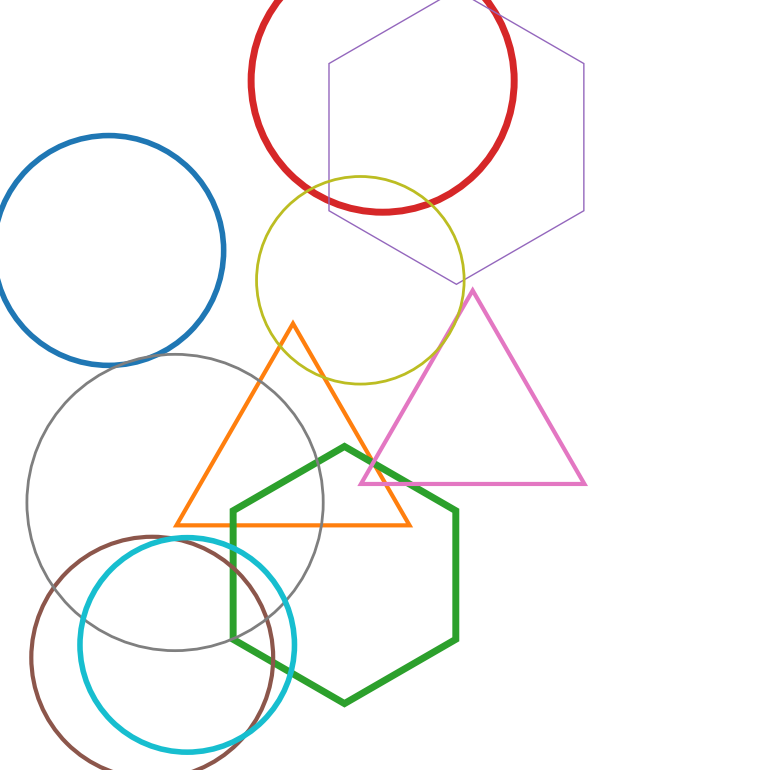[{"shape": "circle", "thickness": 2, "radius": 0.75, "center": [0.141, 0.675]}, {"shape": "triangle", "thickness": 1.5, "radius": 0.87, "center": [0.38, 0.405]}, {"shape": "hexagon", "thickness": 2.5, "radius": 0.83, "center": [0.447, 0.253]}, {"shape": "circle", "thickness": 2.5, "radius": 0.85, "center": [0.497, 0.895]}, {"shape": "hexagon", "thickness": 0.5, "radius": 0.96, "center": [0.593, 0.822]}, {"shape": "circle", "thickness": 1.5, "radius": 0.79, "center": [0.198, 0.146]}, {"shape": "triangle", "thickness": 1.5, "radius": 0.84, "center": [0.614, 0.455]}, {"shape": "circle", "thickness": 1, "radius": 0.96, "center": [0.227, 0.347]}, {"shape": "circle", "thickness": 1, "radius": 0.67, "center": [0.468, 0.636]}, {"shape": "circle", "thickness": 2, "radius": 0.7, "center": [0.243, 0.162]}]